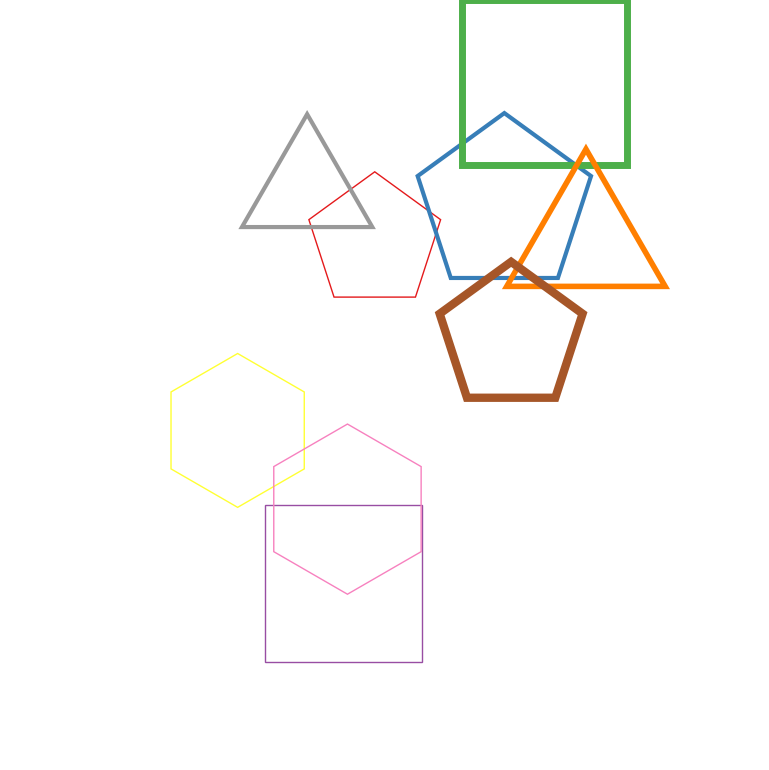[{"shape": "pentagon", "thickness": 0.5, "radius": 0.45, "center": [0.487, 0.687]}, {"shape": "pentagon", "thickness": 1.5, "radius": 0.59, "center": [0.655, 0.735]}, {"shape": "square", "thickness": 2.5, "radius": 0.53, "center": [0.707, 0.893]}, {"shape": "square", "thickness": 0.5, "radius": 0.51, "center": [0.446, 0.242]}, {"shape": "triangle", "thickness": 2, "radius": 0.59, "center": [0.761, 0.687]}, {"shape": "hexagon", "thickness": 0.5, "radius": 0.5, "center": [0.309, 0.441]}, {"shape": "pentagon", "thickness": 3, "radius": 0.49, "center": [0.664, 0.562]}, {"shape": "hexagon", "thickness": 0.5, "radius": 0.55, "center": [0.451, 0.339]}, {"shape": "triangle", "thickness": 1.5, "radius": 0.49, "center": [0.399, 0.754]}]